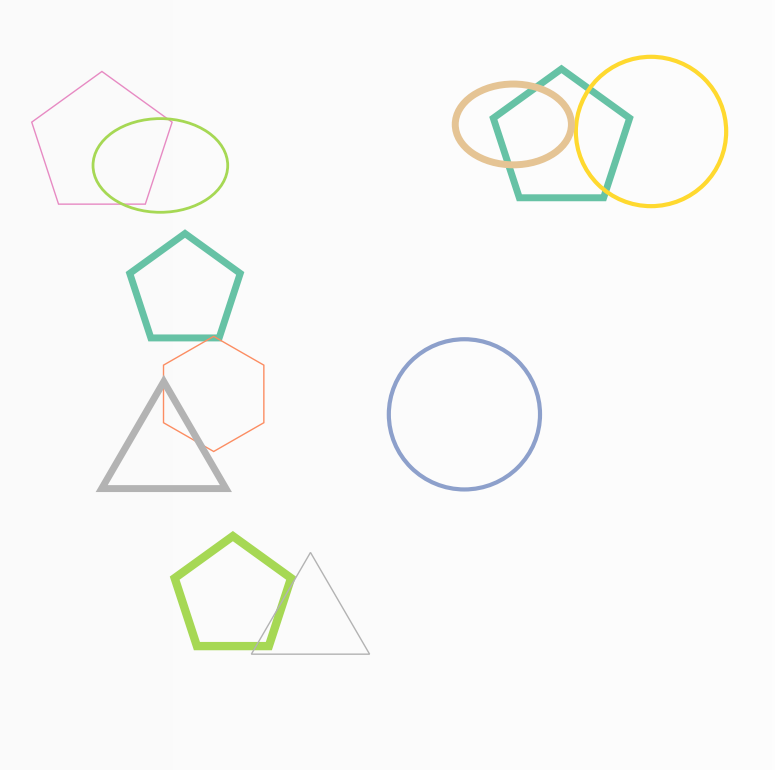[{"shape": "pentagon", "thickness": 2.5, "radius": 0.37, "center": [0.239, 0.622]}, {"shape": "pentagon", "thickness": 2.5, "radius": 0.46, "center": [0.724, 0.818]}, {"shape": "hexagon", "thickness": 0.5, "radius": 0.37, "center": [0.276, 0.488]}, {"shape": "circle", "thickness": 1.5, "radius": 0.49, "center": [0.599, 0.462]}, {"shape": "pentagon", "thickness": 0.5, "radius": 0.48, "center": [0.132, 0.812]}, {"shape": "pentagon", "thickness": 3, "radius": 0.39, "center": [0.3, 0.225]}, {"shape": "oval", "thickness": 1, "radius": 0.43, "center": [0.207, 0.785]}, {"shape": "circle", "thickness": 1.5, "radius": 0.48, "center": [0.84, 0.829]}, {"shape": "oval", "thickness": 2.5, "radius": 0.37, "center": [0.662, 0.838]}, {"shape": "triangle", "thickness": 2.5, "radius": 0.46, "center": [0.211, 0.412]}, {"shape": "triangle", "thickness": 0.5, "radius": 0.44, "center": [0.401, 0.194]}]